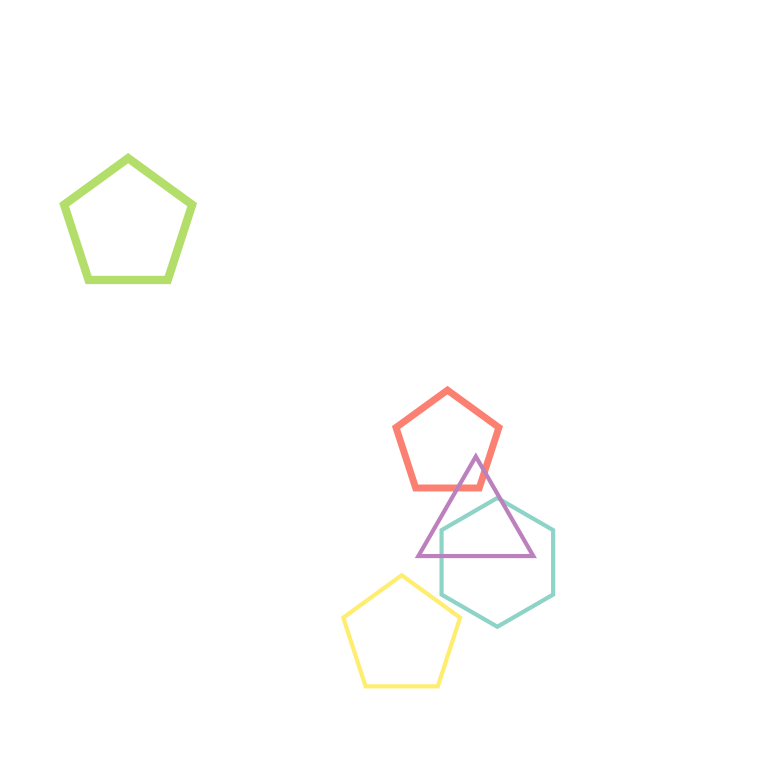[{"shape": "hexagon", "thickness": 1.5, "radius": 0.42, "center": [0.646, 0.27]}, {"shape": "pentagon", "thickness": 2.5, "radius": 0.35, "center": [0.581, 0.423]}, {"shape": "pentagon", "thickness": 3, "radius": 0.44, "center": [0.166, 0.707]}, {"shape": "triangle", "thickness": 1.5, "radius": 0.43, "center": [0.618, 0.321]}, {"shape": "pentagon", "thickness": 1.5, "radius": 0.4, "center": [0.522, 0.173]}]